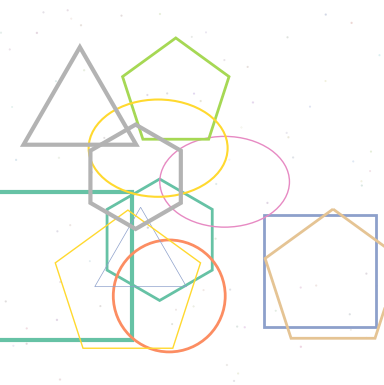[{"shape": "hexagon", "thickness": 2, "radius": 0.79, "center": [0.415, 0.377]}, {"shape": "square", "thickness": 3, "radius": 0.96, "center": [0.152, 0.309]}, {"shape": "circle", "thickness": 2, "radius": 0.73, "center": [0.44, 0.231]}, {"shape": "triangle", "thickness": 0.5, "radius": 0.69, "center": [0.365, 0.324]}, {"shape": "square", "thickness": 2, "radius": 0.73, "center": [0.831, 0.296]}, {"shape": "oval", "thickness": 1, "radius": 0.84, "center": [0.583, 0.528]}, {"shape": "pentagon", "thickness": 2, "radius": 0.73, "center": [0.457, 0.756]}, {"shape": "pentagon", "thickness": 1, "radius": 0.99, "center": [0.332, 0.256]}, {"shape": "oval", "thickness": 1.5, "radius": 0.9, "center": [0.411, 0.615]}, {"shape": "pentagon", "thickness": 2, "radius": 0.93, "center": [0.865, 0.271]}, {"shape": "triangle", "thickness": 3, "radius": 0.84, "center": [0.207, 0.709]}, {"shape": "hexagon", "thickness": 3, "radius": 0.68, "center": [0.352, 0.541]}]